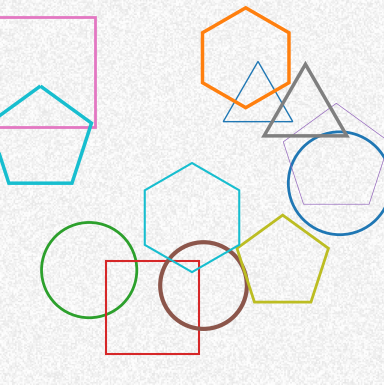[{"shape": "triangle", "thickness": 1, "radius": 0.52, "center": [0.67, 0.736]}, {"shape": "circle", "thickness": 2, "radius": 0.67, "center": [0.882, 0.524]}, {"shape": "hexagon", "thickness": 2.5, "radius": 0.65, "center": [0.638, 0.85]}, {"shape": "circle", "thickness": 2, "radius": 0.62, "center": [0.232, 0.298]}, {"shape": "square", "thickness": 1.5, "radius": 0.6, "center": [0.397, 0.2]}, {"shape": "pentagon", "thickness": 0.5, "radius": 0.72, "center": [0.874, 0.587]}, {"shape": "circle", "thickness": 3, "radius": 0.56, "center": [0.529, 0.258]}, {"shape": "square", "thickness": 2, "radius": 0.71, "center": [0.105, 0.814]}, {"shape": "triangle", "thickness": 2.5, "radius": 0.62, "center": [0.793, 0.709]}, {"shape": "pentagon", "thickness": 2, "radius": 0.62, "center": [0.734, 0.316]}, {"shape": "hexagon", "thickness": 1.5, "radius": 0.71, "center": [0.499, 0.435]}, {"shape": "pentagon", "thickness": 2.5, "radius": 0.7, "center": [0.105, 0.637]}]